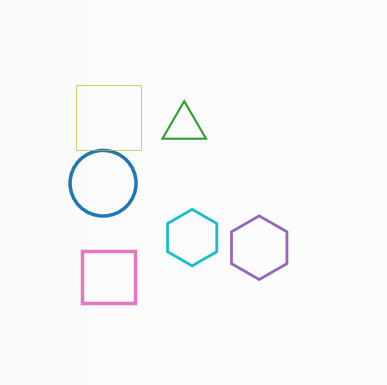[{"shape": "circle", "thickness": 2.5, "radius": 0.43, "center": [0.266, 0.524]}, {"shape": "triangle", "thickness": 1.5, "radius": 0.33, "center": [0.475, 0.672]}, {"shape": "hexagon", "thickness": 2, "radius": 0.41, "center": [0.669, 0.357]}, {"shape": "square", "thickness": 2.5, "radius": 0.34, "center": [0.28, 0.28]}, {"shape": "square", "thickness": 0.5, "radius": 0.42, "center": [0.279, 0.694]}, {"shape": "hexagon", "thickness": 2, "radius": 0.37, "center": [0.496, 0.383]}]